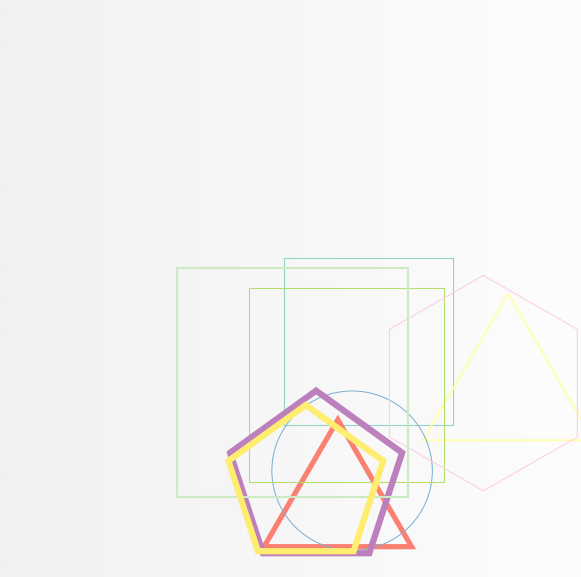[{"shape": "square", "thickness": 0.5, "radius": 0.73, "center": [0.633, 0.408]}, {"shape": "triangle", "thickness": 1, "radius": 0.85, "center": [0.874, 0.321]}, {"shape": "triangle", "thickness": 2.5, "radius": 0.73, "center": [0.581, 0.126]}, {"shape": "circle", "thickness": 0.5, "radius": 0.69, "center": [0.606, 0.184]}, {"shape": "square", "thickness": 0.5, "radius": 0.84, "center": [0.596, 0.333]}, {"shape": "hexagon", "thickness": 0.5, "radius": 0.93, "center": [0.832, 0.336]}, {"shape": "pentagon", "thickness": 3, "radius": 0.78, "center": [0.544, 0.167]}, {"shape": "square", "thickness": 1, "radius": 0.99, "center": [0.504, 0.336]}, {"shape": "pentagon", "thickness": 3, "radius": 0.7, "center": [0.526, 0.158]}]